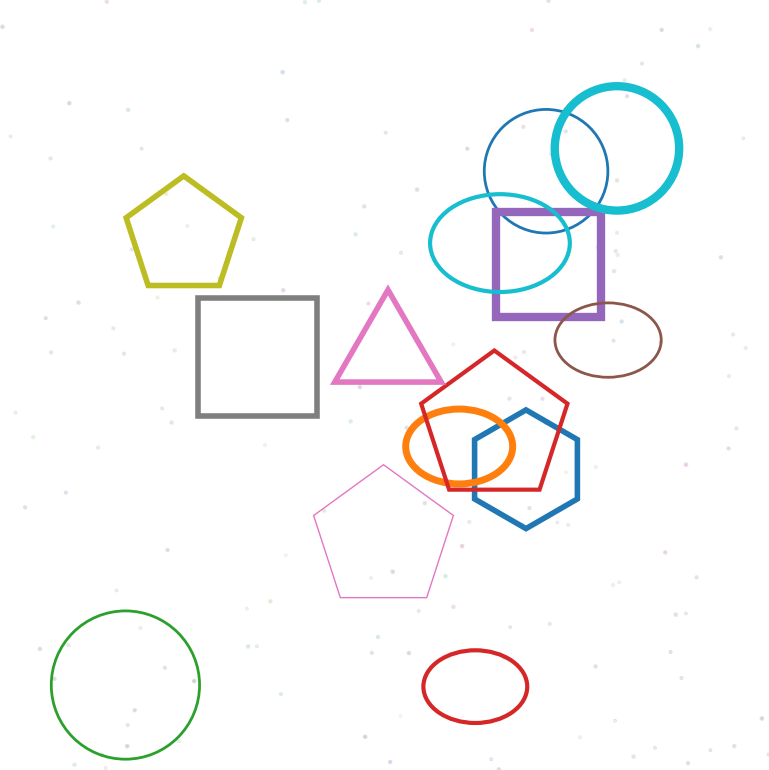[{"shape": "circle", "thickness": 1, "radius": 0.4, "center": [0.709, 0.778]}, {"shape": "hexagon", "thickness": 2, "radius": 0.39, "center": [0.683, 0.391]}, {"shape": "oval", "thickness": 2.5, "radius": 0.35, "center": [0.596, 0.42]}, {"shape": "circle", "thickness": 1, "radius": 0.48, "center": [0.163, 0.11]}, {"shape": "pentagon", "thickness": 1.5, "radius": 0.5, "center": [0.642, 0.445]}, {"shape": "oval", "thickness": 1.5, "radius": 0.34, "center": [0.617, 0.108]}, {"shape": "square", "thickness": 3, "radius": 0.34, "center": [0.712, 0.656]}, {"shape": "oval", "thickness": 1, "radius": 0.35, "center": [0.79, 0.558]}, {"shape": "triangle", "thickness": 2, "radius": 0.4, "center": [0.504, 0.544]}, {"shape": "pentagon", "thickness": 0.5, "radius": 0.48, "center": [0.498, 0.301]}, {"shape": "square", "thickness": 2, "radius": 0.39, "center": [0.335, 0.536]}, {"shape": "pentagon", "thickness": 2, "radius": 0.39, "center": [0.239, 0.693]}, {"shape": "oval", "thickness": 1.5, "radius": 0.45, "center": [0.649, 0.684]}, {"shape": "circle", "thickness": 3, "radius": 0.4, "center": [0.801, 0.807]}]